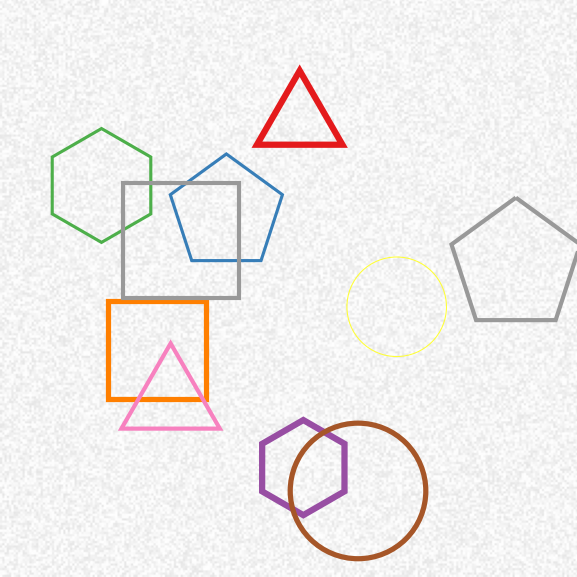[{"shape": "triangle", "thickness": 3, "radius": 0.43, "center": [0.519, 0.791]}, {"shape": "pentagon", "thickness": 1.5, "radius": 0.51, "center": [0.392, 0.63]}, {"shape": "hexagon", "thickness": 1.5, "radius": 0.49, "center": [0.176, 0.678]}, {"shape": "hexagon", "thickness": 3, "radius": 0.41, "center": [0.525, 0.189]}, {"shape": "square", "thickness": 2.5, "radius": 0.42, "center": [0.272, 0.393]}, {"shape": "circle", "thickness": 0.5, "radius": 0.43, "center": [0.687, 0.468]}, {"shape": "circle", "thickness": 2.5, "radius": 0.59, "center": [0.62, 0.149]}, {"shape": "triangle", "thickness": 2, "radius": 0.49, "center": [0.295, 0.306]}, {"shape": "square", "thickness": 2, "radius": 0.5, "center": [0.314, 0.583]}, {"shape": "pentagon", "thickness": 2, "radius": 0.59, "center": [0.893, 0.54]}]